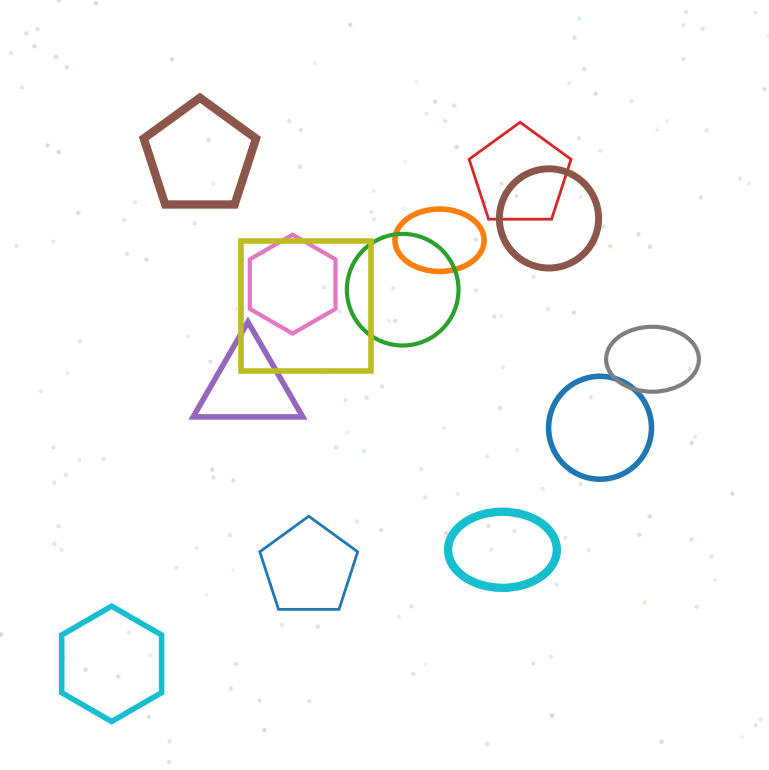[{"shape": "circle", "thickness": 2, "radius": 0.33, "center": [0.779, 0.444]}, {"shape": "pentagon", "thickness": 1, "radius": 0.33, "center": [0.401, 0.263]}, {"shape": "oval", "thickness": 2, "radius": 0.29, "center": [0.571, 0.688]}, {"shape": "circle", "thickness": 1.5, "radius": 0.36, "center": [0.523, 0.624]}, {"shape": "pentagon", "thickness": 1, "radius": 0.35, "center": [0.675, 0.772]}, {"shape": "triangle", "thickness": 2, "radius": 0.41, "center": [0.322, 0.5]}, {"shape": "circle", "thickness": 2.5, "radius": 0.32, "center": [0.713, 0.716]}, {"shape": "pentagon", "thickness": 3, "radius": 0.38, "center": [0.26, 0.796]}, {"shape": "hexagon", "thickness": 1.5, "radius": 0.32, "center": [0.38, 0.631]}, {"shape": "oval", "thickness": 1.5, "radius": 0.3, "center": [0.847, 0.533]}, {"shape": "square", "thickness": 2, "radius": 0.42, "center": [0.397, 0.603]}, {"shape": "hexagon", "thickness": 2, "radius": 0.37, "center": [0.145, 0.138]}, {"shape": "oval", "thickness": 3, "radius": 0.35, "center": [0.653, 0.286]}]